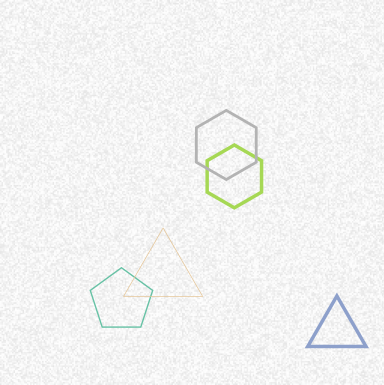[{"shape": "pentagon", "thickness": 1, "radius": 0.43, "center": [0.316, 0.219]}, {"shape": "triangle", "thickness": 2.5, "radius": 0.44, "center": [0.875, 0.144]}, {"shape": "hexagon", "thickness": 2.5, "radius": 0.41, "center": [0.609, 0.542]}, {"shape": "triangle", "thickness": 0.5, "radius": 0.59, "center": [0.424, 0.289]}, {"shape": "hexagon", "thickness": 2, "radius": 0.45, "center": [0.588, 0.623]}]